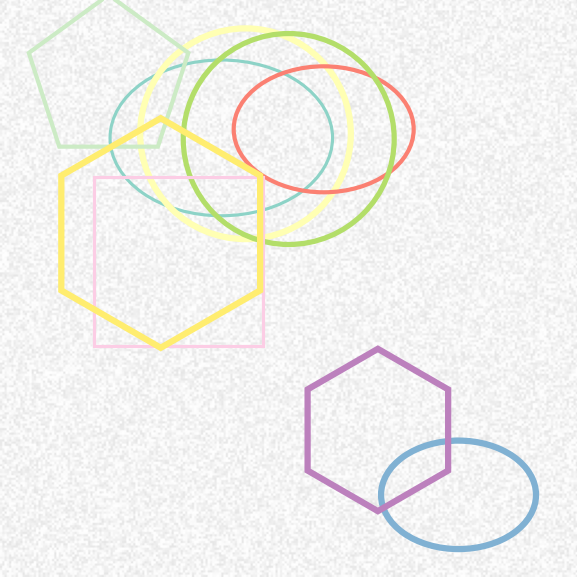[{"shape": "oval", "thickness": 1.5, "radius": 0.96, "center": [0.383, 0.76]}, {"shape": "circle", "thickness": 3, "radius": 0.91, "center": [0.425, 0.768]}, {"shape": "oval", "thickness": 2, "radius": 0.78, "center": [0.56, 0.775]}, {"shape": "oval", "thickness": 3, "radius": 0.67, "center": [0.794, 0.142]}, {"shape": "circle", "thickness": 2.5, "radius": 0.91, "center": [0.5, 0.758]}, {"shape": "square", "thickness": 1.5, "radius": 0.73, "center": [0.309, 0.546]}, {"shape": "hexagon", "thickness": 3, "radius": 0.7, "center": [0.654, 0.255]}, {"shape": "pentagon", "thickness": 2, "radius": 0.73, "center": [0.188, 0.863]}, {"shape": "hexagon", "thickness": 3, "radius": 0.99, "center": [0.278, 0.596]}]